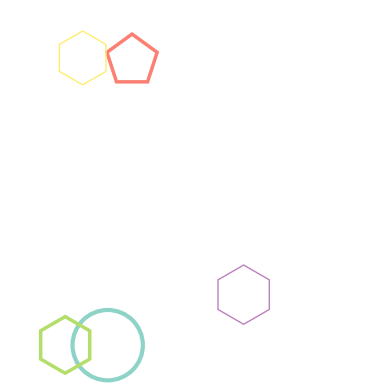[{"shape": "circle", "thickness": 3, "radius": 0.46, "center": [0.28, 0.103]}, {"shape": "pentagon", "thickness": 2.5, "radius": 0.34, "center": [0.343, 0.843]}, {"shape": "hexagon", "thickness": 2.5, "radius": 0.37, "center": [0.169, 0.104]}, {"shape": "hexagon", "thickness": 1, "radius": 0.38, "center": [0.633, 0.235]}, {"shape": "hexagon", "thickness": 1, "radius": 0.35, "center": [0.215, 0.85]}]